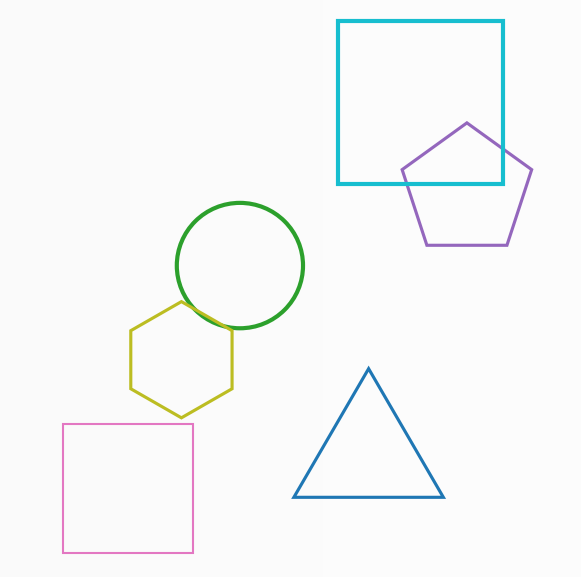[{"shape": "triangle", "thickness": 1.5, "radius": 0.74, "center": [0.634, 0.212]}, {"shape": "circle", "thickness": 2, "radius": 0.54, "center": [0.413, 0.539]}, {"shape": "pentagon", "thickness": 1.5, "radius": 0.59, "center": [0.803, 0.669]}, {"shape": "square", "thickness": 1, "radius": 0.56, "center": [0.22, 0.153]}, {"shape": "hexagon", "thickness": 1.5, "radius": 0.5, "center": [0.312, 0.376]}, {"shape": "square", "thickness": 2, "radius": 0.71, "center": [0.724, 0.822]}]